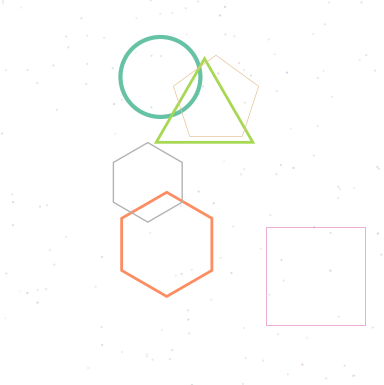[{"shape": "circle", "thickness": 3, "radius": 0.52, "center": [0.417, 0.8]}, {"shape": "hexagon", "thickness": 2, "radius": 0.68, "center": [0.433, 0.365]}, {"shape": "square", "thickness": 0.5, "radius": 0.64, "center": [0.82, 0.283]}, {"shape": "triangle", "thickness": 2, "radius": 0.72, "center": [0.531, 0.703]}, {"shape": "pentagon", "thickness": 0.5, "radius": 0.58, "center": [0.561, 0.74]}, {"shape": "hexagon", "thickness": 1, "radius": 0.52, "center": [0.384, 0.526]}]